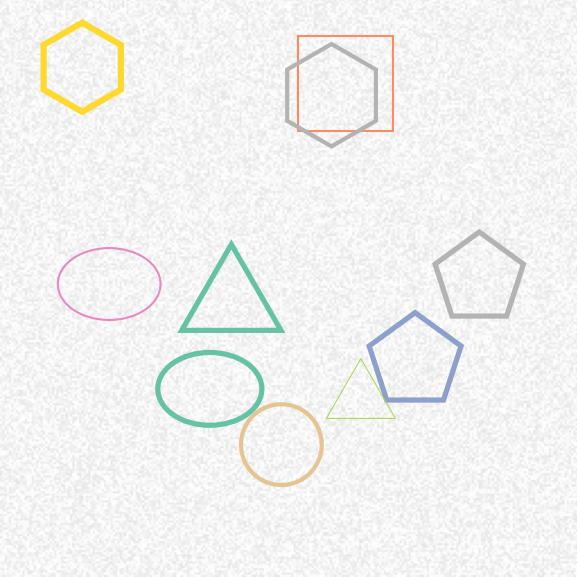[{"shape": "triangle", "thickness": 2.5, "radius": 0.5, "center": [0.401, 0.477]}, {"shape": "oval", "thickness": 2.5, "radius": 0.45, "center": [0.363, 0.326]}, {"shape": "square", "thickness": 1, "radius": 0.41, "center": [0.599, 0.854]}, {"shape": "pentagon", "thickness": 2.5, "radius": 0.42, "center": [0.719, 0.374]}, {"shape": "oval", "thickness": 1, "radius": 0.44, "center": [0.189, 0.507]}, {"shape": "triangle", "thickness": 0.5, "radius": 0.34, "center": [0.625, 0.309]}, {"shape": "hexagon", "thickness": 3, "radius": 0.39, "center": [0.142, 0.883]}, {"shape": "circle", "thickness": 2, "radius": 0.35, "center": [0.487, 0.229]}, {"shape": "pentagon", "thickness": 2.5, "radius": 0.4, "center": [0.83, 0.517]}, {"shape": "hexagon", "thickness": 2, "radius": 0.44, "center": [0.574, 0.834]}]